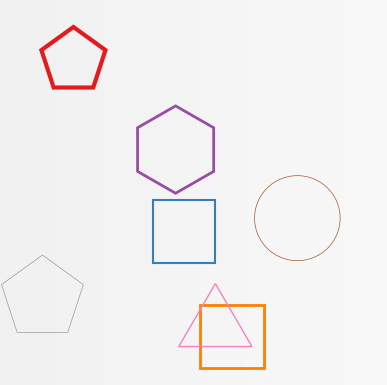[{"shape": "pentagon", "thickness": 3, "radius": 0.43, "center": [0.19, 0.843]}, {"shape": "square", "thickness": 1.5, "radius": 0.4, "center": [0.475, 0.399]}, {"shape": "hexagon", "thickness": 2, "radius": 0.57, "center": [0.453, 0.612]}, {"shape": "square", "thickness": 2, "radius": 0.41, "center": [0.598, 0.126]}, {"shape": "circle", "thickness": 0.5, "radius": 0.55, "center": [0.767, 0.433]}, {"shape": "triangle", "thickness": 1, "radius": 0.54, "center": [0.556, 0.154]}, {"shape": "pentagon", "thickness": 0.5, "radius": 0.56, "center": [0.11, 0.226]}]